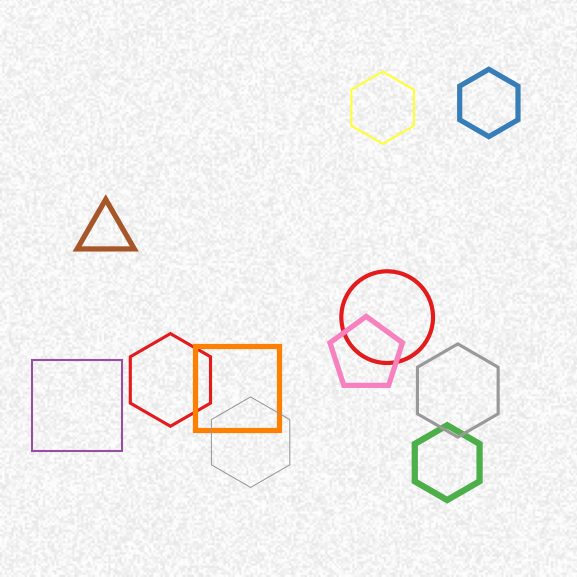[{"shape": "circle", "thickness": 2, "radius": 0.4, "center": [0.67, 0.45]}, {"shape": "hexagon", "thickness": 1.5, "radius": 0.4, "center": [0.295, 0.341]}, {"shape": "hexagon", "thickness": 2.5, "radius": 0.29, "center": [0.846, 0.821]}, {"shape": "hexagon", "thickness": 3, "radius": 0.32, "center": [0.774, 0.198]}, {"shape": "square", "thickness": 1, "radius": 0.39, "center": [0.133, 0.297]}, {"shape": "square", "thickness": 2.5, "radius": 0.36, "center": [0.411, 0.327]}, {"shape": "hexagon", "thickness": 1, "radius": 0.31, "center": [0.663, 0.813]}, {"shape": "triangle", "thickness": 2.5, "radius": 0.29, "center": [0.183, 0.597]}, {"shape": "pentagon", "thickness": 2.5, "radius": 0.33, "center": [0.634, 0.385]}, {"shape": "hexagon", "thickness": 0.5, "radius": 0.39, "center": [0.434, 0.233]}, {"shape": "hexagon", "thickness": 1.5, "radius": 0.4, "center": [0.793, 0.323]}]